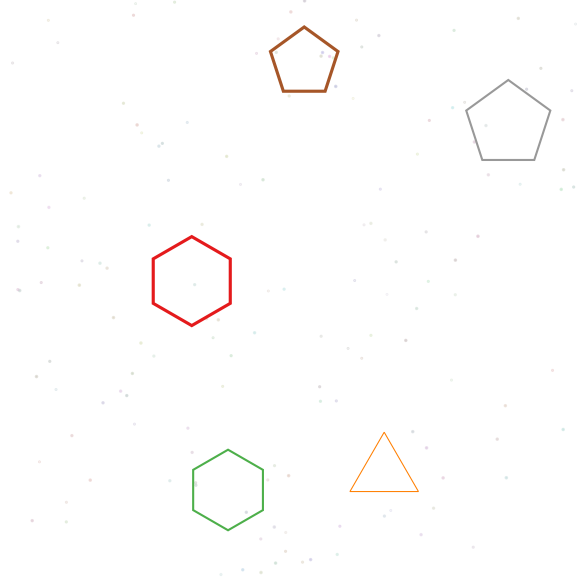[{"shape": "hexagon", "thickness": 1.5, "radius": 0.39, "center": [0.332, 0.512]}, {"shape": "hexagon", "thickness": 1, "radius": 0.35, "center": [0.395, 0.151]}, {"shape": "triangle", "thickness": 0.5, "radius": 0.34, "center": [0.665, 0.182]}, {"shape": "pentagon", "thickness": 1.5, "radius": 0.31, "center": [0.527, 0.891]}, {"shape": "pentagon", "thickness": 1, "radius": 0.38, "center": [0.88, 0.784]}]